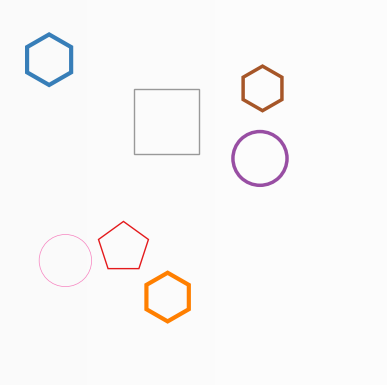[{"shape": "pentagon", "thickness": 1, "radius": 0.34, "center": [0.319, 0.357]}, {"shape": "hexagon", "thickness": 3, "radius": 0.33, "center": [0.127, 0.845]}, {"shape": "circle", "thickness": 2.5, "radius": 0.35, "center": [0.671, 0.588]}, {"shape": "hexagon", "thickness": 3, "radius": 0.32, "center": [0.433, 0.228]}, {"shape": "hexagon", "thickness": 2.5, "radius": 0.29, "center": [0.677, 0.77]}, {"shape": "circle", "thickness": 0.5, "radius": 0.34, "center": [0.169, 0.323]}, {"shape": "square", "thickness": 1, "radius": 0.42, "center": [0.43, 0.685]}]